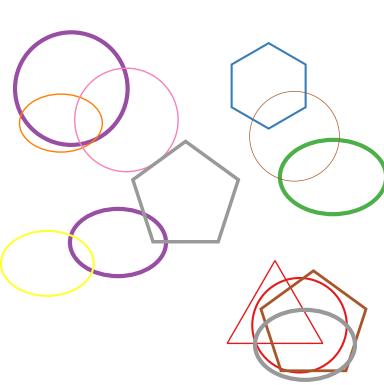[{"shape": "circle", "thickness": 1.5, "radius": 0.61, "center": [0.778, 0.155]}, {"shape": "triangle", "thickness": 1, "radius": 0.72, "center": [0.714, 0.18]}, {"shape": "hexagon", "thickness": 1.5, "radius": 0.55, "center": [0.698, 0.777]}, {"shape": "oval", "thickness": 3, "radius": 0.69, "center": [0.865, 0.54]}, {"shape": "circle", "thickness": 3, "radius": 0.73, "center": [0.185, 0.77]}, {"shape": "oval", "thickness": 3, "radius": 0.62, "center": [0.306, 0.37]}, {"shape": "oval", "thickness": 1, "radius": 0.54, "center": [0.158, 0.68]}, {"shape": "oval", "thickness": 1.5, "radius": 0.6, "center": [0.123, 0.316]}, {"shape": "circle", "thickness": 0.5, "radius": 0.58, "center": [0.765, 0.646]}, {"shape": "pentagon", "thickness": 2, "radius": 0.72, "center": [0.814, 0.153]}, {"shape": "circle", "thickness": 1, "radius": 0.67, "center": [0.328, 0.688]}, {"shape": "pentagon", "thickness": 2.5, "radius": 0.72, "center": [0.482, 0.489]}, {"shape": "oval", "thickness": 3, "radius": 0.65, "center": [0.792, 0.104]}]